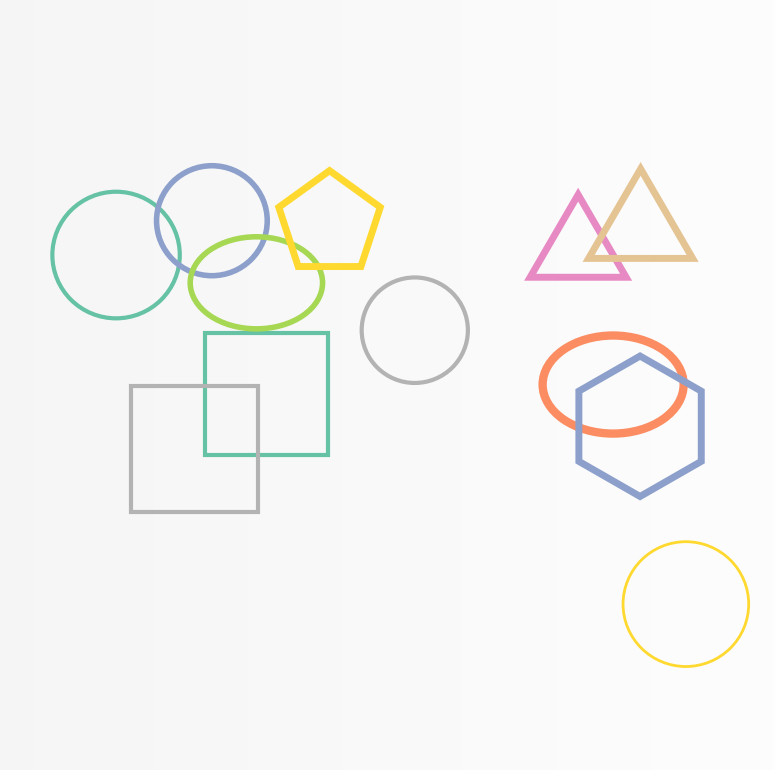[{"shape": "circle", "thickness": 1.5, "radius": 0.41, "center": [0.15, 0.669]}, {"shape": "square", "thickness": 1.5, "radius": 0.4, "center": [0.344, 0.489]}, {"shape": "oval", "thickness": 3, "radius": 0.45, "center": [0.791, 0.501]}, {"shape": "circle", "thickness": 2, "radius": 0.36, "center": [0.273, 0.713]}, {"shape": "hexagon", "thickness": 2.5, "radius": 0.46, "center": [0.826, 0.446]}, {"shape": "triangle", "thickness": 2.5, "radius": 0.36, "center": [0.746, 0.676]}, {"shape": "oval", "thickness": 2, "radius": 0.43, "center": [0.331, 0.633]}, {"shape": "circle", "thickness": 1, "radius": 0.41, "center": [0.885, 0.215]}, {"shape": "pentagon", "thickness": 2.5, "radius": 0.34, "center": [0.425, 0.71]}, {"shape": "triangle", "thickness": 2.5, "radius": 0.39, "center": [0.827, 0.703]}, {"shape": "square", "thickness": 1.5, "radius": 0.41, "center": [0.251, 0.417]}, {"shape": "circle", "thickness": 1.5, "radius": 0.34, "center": [0.535, 0.571]}]